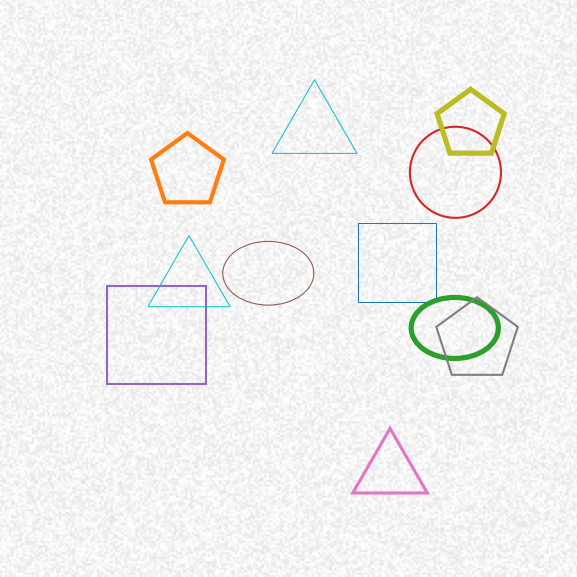[{"shape": "square", "thickness": 0.5, "radius": 0.34, "center": [0.687, 0.545]}, {"shape": "pentagon", "thickness": 2, "radius": 0.33, "center": [0.325, 0.702]}, {"shape": "oval", "thickness": 2.5, "radius": 0.38, "center": [0.787, 0.431]}, {"shape": "circle", "thickness": 1, "radius": 0.39, "center": [0.789, 0.701]}, {"shape": "square", "thickness": 1, "radius": 0.43, "center": [0.271, 0.419]}, {"shape": "oval", "thickness": 0.5, "radius": 0.39, "center": [0.465, 0.526]}, {"shape": "triangle", "thickness": 1.5, "radius": 0.37, "center": [0.675, 0.183]}, {"shape": "pentagon", "thickness": 1, "radius": 0.37, "center": [0.826, 0.41]}, {"shape": "pentagon", "thickness": 2.5, "radius": 0.31, "center": [0.815, 0.783]}, {"shape": "triangle", "thickness": 0.5, "radius": 0.41, "center": [0.327, 0.509]}, {"shape": "triangle", "thickness": 0.5, "radius": 0.43, "center": [0.545, 0.776]}]